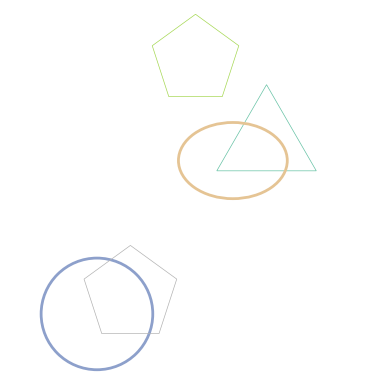[{"shape": "triangle", "thickness": 0.5, "radius": 0.75, "center": [0.692, 0.631]}, {"shape": "circle", "thickness": 2, "radius": 0.73, "center": [0.252, 0.185]}, {"shape": "pentagon", "thickness": 0.5, "radius": 0.59, "center": [0.508, 0.845]}, {"shape": "oval", "thickness": 2, "radius": 0.71, "center": [0.605, 0.583]}, {"shape": "pentagon", "thickness": 0.5, "radius": 0.63, "center": [0.339, 0.236]}]